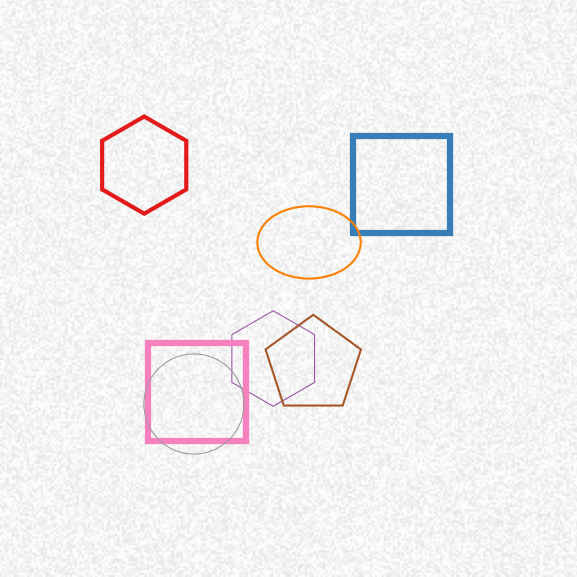[{"shape": "hexagon", "thickness": 2, "radius": 0.42, "center": [0.25, 0.713]}, {"shape": "square", "thickness": 3, "radius": 0.42, "center": [0.695, 0.679]}, {"shape": "hexagon", "thickness": 0.5, "radius": 0.41, "center": [0.473, 0.378]}, {"shape": "oval", "thickness": 1, "radius": 0.45, "center": [0.535, 0.579]}, {"shape": "pentagon", "thickness": 1, "radius": 0.43, "center": [0.542, 0.367]}, {"shape": "square", "thickness": 3, "radius": 0.42, "center": [0.342, 0.32]}, {"shape": "circle", "thickness": 0.5, "radius": 0.43, "center": [0.336, 0.3]}]